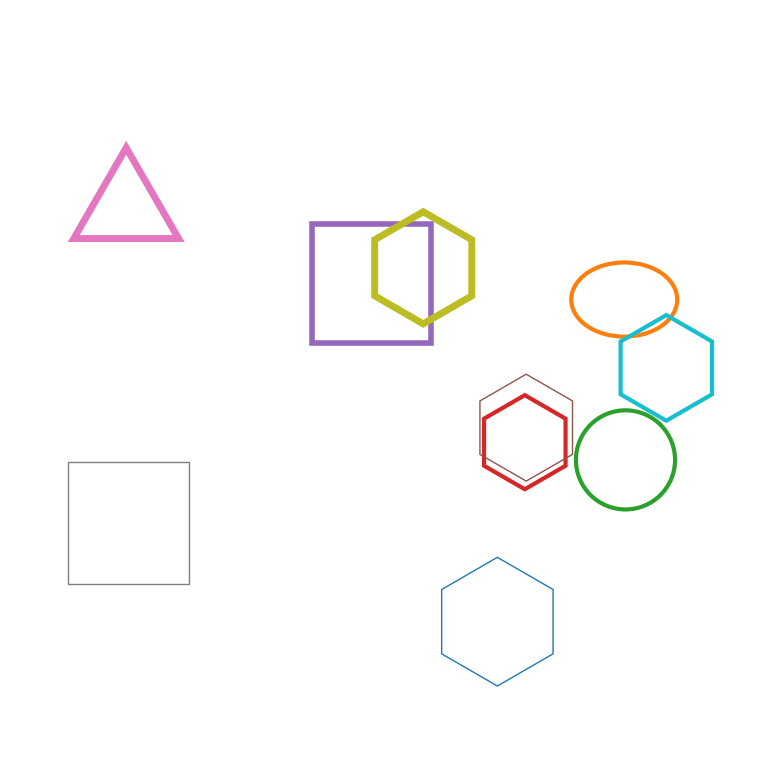[{"shape": "hexagon", "thickness": 0.5, "radius": 0.42, "center": [0.646, 0.193]}, {"shape": "oval", "thickness": 1.5, "radius": 0.34, "center": [0.811, 0.611]}, {"shape": "circle", "thickness": 1.5, "radius": 0.32, "center": [0.812, 0.403]}, {"shape": "hexagon", "thickness": 1.5, "radius": 0.31, "center": [0.682, 0.426]}, {"shape": "square", "thickness": 2, "radius": 0.39, "center": [0.482, 0.631]}, {"shape": "hexagon", "thickness": 0.5, "radius": 0.35, "center": [0.683, 0.445]}, {"shape": "triangle", "thickness": 2.5, "radius": 0.39, "center": [0.164, 0.729]}, {"shape": "square", "thickness": 0.5, "radius": 0.39, "center": [0.167, 0.321]}, {"shape": "hexagon", "thickness": 2.5, "radius": 0.36, "center": [0.55, 0.652]}, {"shape": "hexagon", "thickness": 1.5, "radius": 0.34, "center": [0.865, 0.522]}]